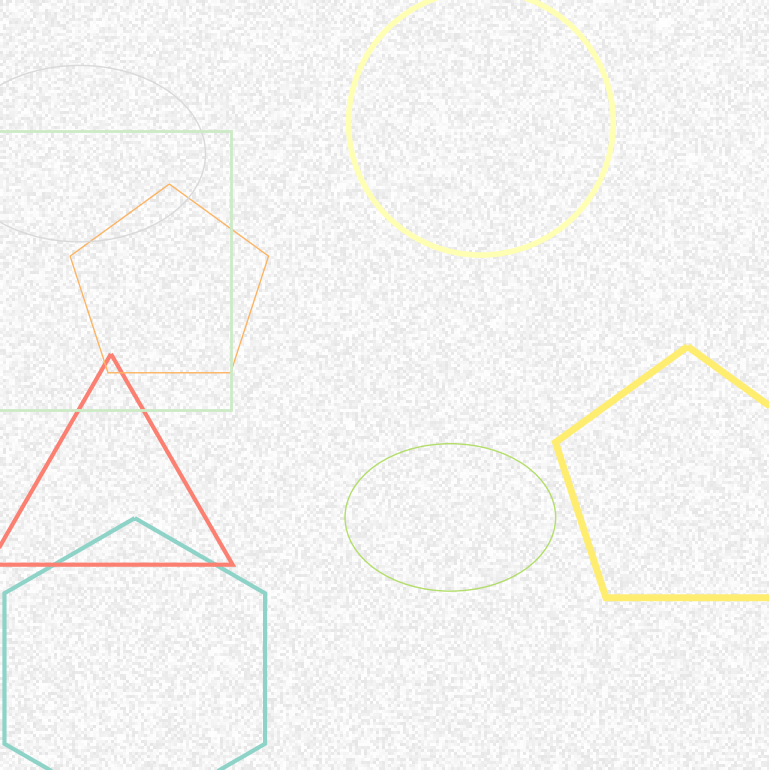[{"shape": "hexagon", "thickness": 1.5, "radius": 0.98, "center": [0.175, 0.132]}, {"shape": "circle", "thickness": 2, "radius": 0.86, "center": [0.625, 0.841]}, {"shape": "triangle", "thickness": 1.5, "radius": 0.91, "center": [0.144, 0.358]}, {"shape": "pentagon", "thickness": 0.5, "radius": 0.68, "center": [0.22, 0.625]}, {"shape": "oval", "thickness": 0.5, "radius": 0.68, "center": [0.585, 0.328]}, {"shape": "oval", "thickness": 0.5, "radius": 0.82, "center": [0.103, 0.8]}, {"shape": "square", "thickness": 1, "radius": 0.9, "center": [0.118, 0.648]}, {"shape": "pentagon", "thickness": 2.5, "radius": 0.9, "center": [0.893, 0.37]}]